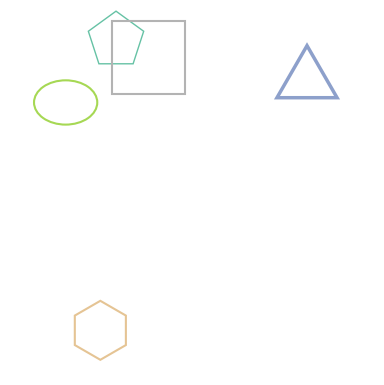[{"shape": "pentagon", "thickness": 1, "radius": 0.38, "center": [0.301, 0.895]}, {"shape": "triangle", "thickness": 2.5, "radius": 0.45, "center": [0.797, 0.791]}, {"shape": "oval", "thickness": 1.5, "radius": 0.41, "center": [0.171, 0.734]}, {"shape": "hexagon", "thickness": 1.5, "radius": 0.38, "center": [0.261, 0.142]}, {"shape": "square", "thickness": 1.5, "radius": 0.47, "center": [0.386, 0.85]}]